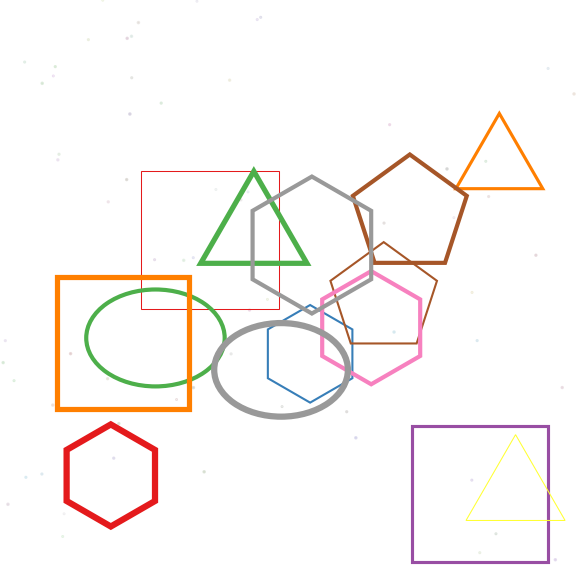[{"shape": "square", "thickness": 0.5, "radius": 0.6, "center": [0.364, 0.584]}, {"shape": "hexagon", "thickness": 3, "radius": 0.44, "center": [0.192, 0.176]}, {"shape": "hexagon", "thickness": 1, "radius": 0.42, "center": [0.537, 0.386]}, {"shape": "oval", "thickness": 2, "radius": 0.6, "center": [0.269, 0.414]}, {"shape": "triangle", "thickness": 2.5, "radius": 0.53, "center": [0.44, 0.596]}, {"shape": "square", "thickness": 1.5, "radius": 0.59, "center": [0.832, 0.144]}, {"shape": "triangle", "thickness": 1.5, "radius": 0.43, "center": [0.865, 0.716]}, {"shape": "square", "thickness": 2.5, "radius": 0.57, "center": [0.213, 0.405]}, {"shape": "triangle", "thickness": 0.5, "radius": 0.5, "center": [0.893, 0.147]}, {"shape": "pentagon", "thickness": 2, "radius": 0.52, "center": [0.71, 0.628]}, {"shape": "pentagon", "thickness": 1, "radius": 0.49, "center": [0.664, 0.483]}, {"shape": "hexagon", "thickness": 2, "radius": 0.49, "center": [0.643, 0.432]}, {"shape": "oval", "thickness": 3, "radius": 0.58, "center": [0.487, 0.359]}, {"shape": "hexagon", "thickness": 2, "radius": 0.59, "center": [0.54, 0.575]}]